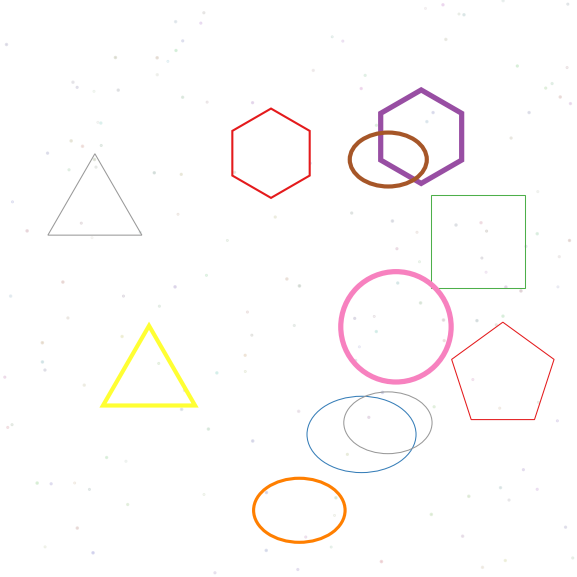[{"shape": "hexagon", "thickness": 1, "radius": 0.39, "center": [0.469, 0.734]}, {"shape": "pentagon", "thickness": 0.5, "radius": 0.47, "center": [0.871, 0.348]}, {"shape": "oval", "thickness": 0.5, "radius": 0.47, "center": [0.626, 0.247]}, {"shape": "square", "thickness": 0.5, "radius": 0.4, "center": [0.828, 0.581]}, {"shape": "hexagon", "thickness": 2.5, "radius": 0.4, "center": [0.729, 0.762]}, {"shape": "oval", "thickness": 1.5, "radius": 0.4, "center": [0.518, 0.116]}, {"shape": "triangle", "thickness": 2, "radius": 0.46, "center": [0.258, 0.343]}, {"shape": "oval", "thickness": 2, "radius": 0.33, "center": [0.672, 0.723]}, {"shape": "circle", "thickness": 2.5, "radius": 0.48, "center": [0.686, 0.433]}, {"shape": "oval", "thickness": 0.5, "radius": 0.38, "center": [0.672, 0.267]}, {"shape": "triangle", "thickness": 0.5, "radius": 0.47, "center": [0.164, 0.639]}]